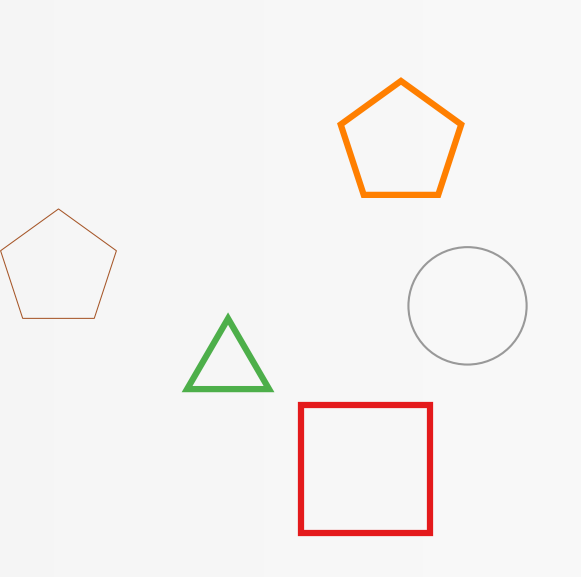[{"shape": "square", "thickness": 3, "radius": 0.55, "center": [0.628, 0.187]}, {"shape": "triangle", "thickness": 3, "radius": 0.41, "center": [0.392, 0.366]}, {"shape": "pentagon", "thickness": 3, "radius": 0.55, "center": [0.69, 0.75]}, {"shape": "pentagon", "thickness": 0.5, "radius": 0.52, "center": [0.101, 0.533]}, {"shape": "circle", "thickness": 1, "radius": 0.51, "center": [0.804, 0.47]}]